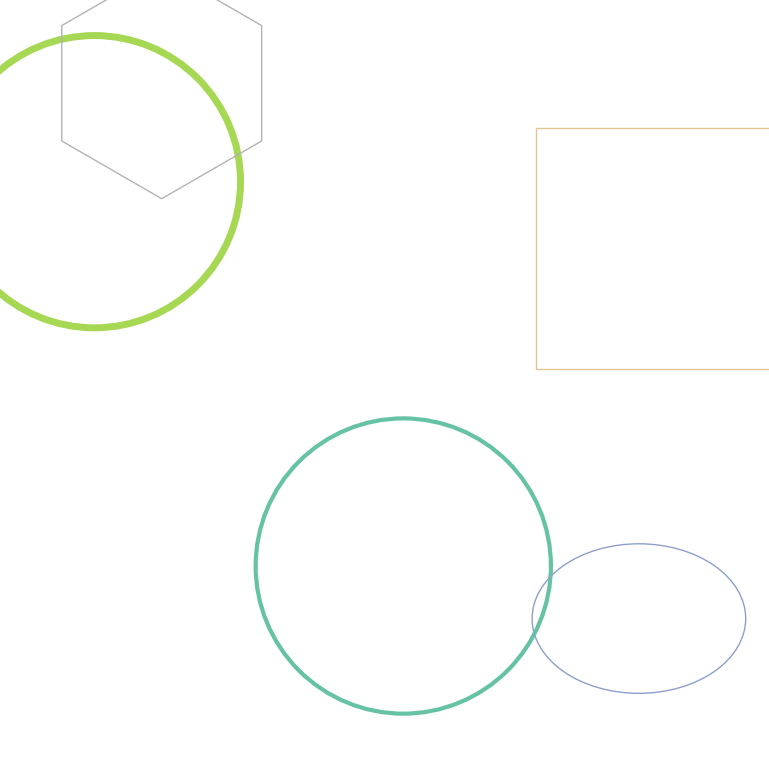[{"shape": "circle", "thickness": 1.5, "radius": 0.96, "center": [0.524, 0.265]}, {"shape": "oval", "thickness": 0.5, "radius": 0.69, "center": [0.83, 0.197]}, {"shape": "circle", "thickness": 2.5, "radius": 0.95, "center": [0.123, 0.764]}, {"shape": "square", "thickness": 0.5, "radius": 0.78, "center": [0.853, 0.677]}, {"shape": "hexagon", "thickness": 0.5, "radius": 0.75, "center": [0.21, 0.892]}]